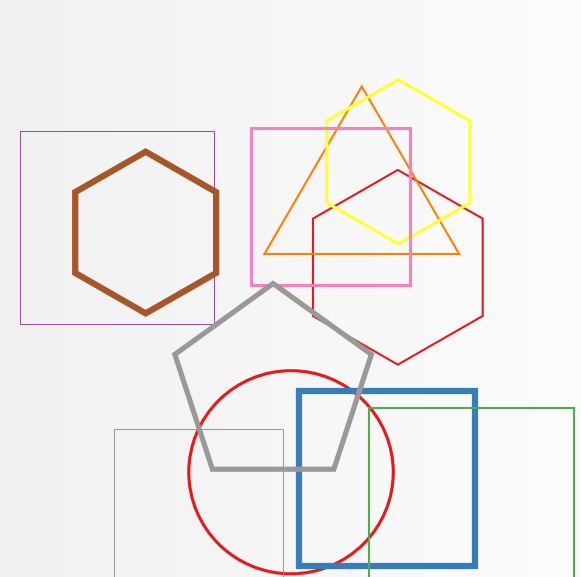[{"shape": "hexagon", "thickness": 1, "radius": 0.84, "center": [0.684, 0.536]}, {"shape": "circle", "thickness": 1.5, "radius": 0.88, "center": [0.501, 0.181]}, {"shape": "square", "thickness": 3, "radius": 0.76, "center": [0.665, 0.171]}, {"shape": "square", "thickness": 1, "radius": 0.88, "center": [0.811, 0.116]}, {"shape": "square", "thickness": 0.5, "radius": 0.83, "center": [0.201, 0.605]}, {"shape": "triangle", "thickness": 1, "radius": 0.97, "center": [0.622, 0.656]}, {"shape": "hexagon", "thickness": 1.5, "radius": 0.71, "center": [0.685, 0.719]}, {"shape": "hexagon", "thickness": 3, "radius": 0.7, "center": [0.251, 0.596]}, {"shape": "square", "thickness": 1.5, "radius": 0.68, "center": [0.568, 0.642]}, {"shape": "square", "thickness": 0.5, "radius": 0.72, "center": [0.341, 0.112]}, {"shape": "pentagon", "thickness": 2.5, "radius": 0.89, "center": [0.47, 0.33]}]